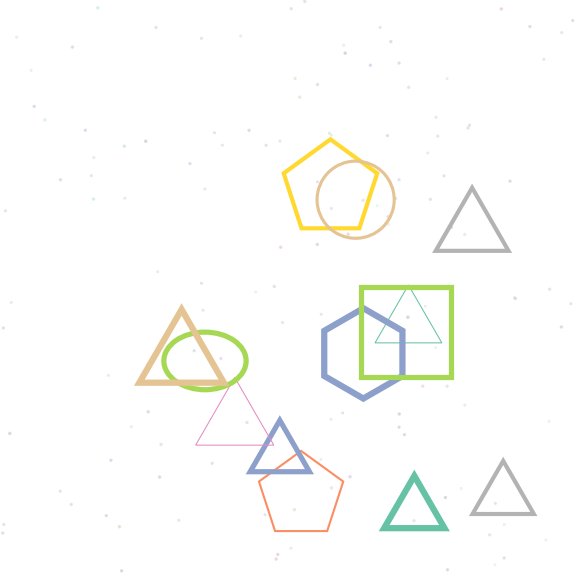[{"shape": "triangle", "thickness": 0.5, "radius": 0.33, "center": [0.707, 0.439]}, {"shape": "triangle", "thickness": 3, "radius": 0.3, "center": [0.717, 0.115]}, {"shape": "pentagon", "thickness": 1, "radius": 0.38, "center": [0.521, 0.142]}, {"shape": "hexagon", "thickness": 3, "radius": 0.39, "center": [0.629, 0.387]}, {"shape": "triangle", "thickness": 2.5, "radius": 0.3, "center": [0.485, 0.212]}, {"shape": "triangle", "thickness": 0.5, "radius": 0.39, "center": [0.406, 0.267]}, {"shape": "oval", "thickness": 2.5, "radius": 0.36, "center": [0.355, 0.374]}, {"shape": "square", "thickness": 2.5, "radius": 0.39, "center": [0.703, 0.424]}, {"shape": "pentagon", "thickness": 2, "radius": 0.43, "center": [0.572, 0.673]}, {"shape": "circle", "thickness": 1.5, "radius": 0.33, "center": [0.616, 0.653]}, {"shape": "triangle", "thickness": 3, "radius": 0.42, "center": [0.314, 0.379]}, {"shape": "triangle", "thickness": 2, "radius": 0.36, "center": [0.818, 0.601]}, {"shape": "triangle", "thickness": 2, "radius": 0.31, "center": [0.871, 0.14]}]